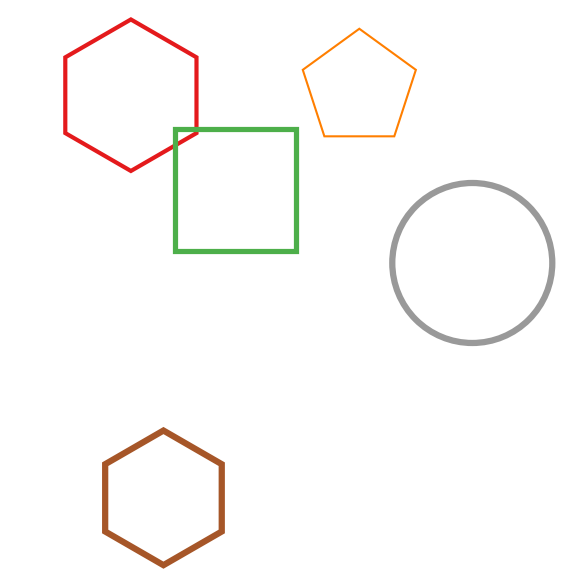[{"shape": "hexagon", "thickness": 2, "radius": 0.66, "center": [0.227, 0.834]}, {"shape": "square", "thickness": 2.5, "radius": 0.52, "center": [0.408, 0.67]}, {"shape": "pentagon", "thickness": 1, "radius": 0.51, "center": [0.622, 0.846]}, {"shape": "hexagon", "thickness": 3, "radius": 0.58, "center": [0.283, 0.137]}, {"shape": "circle", "thickness": 3, "radius": 0.69, "center": [0.818, 0.544]}]